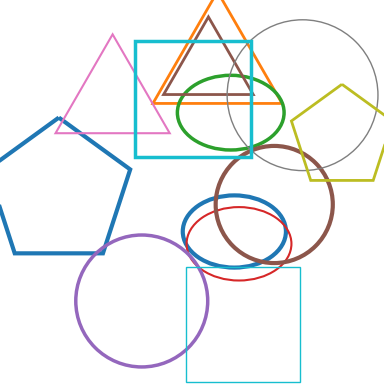[{"shape": "oval", "thickness": 3, "radius": 0.67, "center": [0.609, 0.399]}, {"shape": "pentagon", "thickness": 3, "radius": 0.97, "center": [0.153, 0.5]}, {"shape": "triangle", "thickness": 2, "radius": 0.97, "center": [0.565, 0.828]}, {"shape": "oval", "thickness": 2.5, "radius": 0.69, "center": [0.599, 0.707]}, {"shape": "oval", "thickness": 1.5, "radius": 0.68, "center": [0.621, 0.367]}, {"shape": "circle", "thickness": 2.5, "radius": 0.86, "center": [0.368, 0.218]}, {"shape": "triangle", "thickness": 2, "radius": 0.67, "center": [0.541, 0.822]}, {"shape": "circle", "thickness": 3, "radius": 0.76, "center": [0.712, 0.469]}, {"shape": "triangle", "thickness": 1.5, "radius": 0.86, "center": [0.293, 0.74]}, {"shape": "circle", "thickness": 1, "radius": 0.98, "center": [0.786, 0.753]}, {"shape": "pentagon", "thickness": 2, "radius": 0.69, "center": [0.888, 0.643]}, {"shape": "square", "thickness": 2.5, "radius": 0.75, "center": [0.502, 0.743]}, {"shape": "square", "thickness": 1, "radius": 0.74, "center": [0.632, 0.157]}]